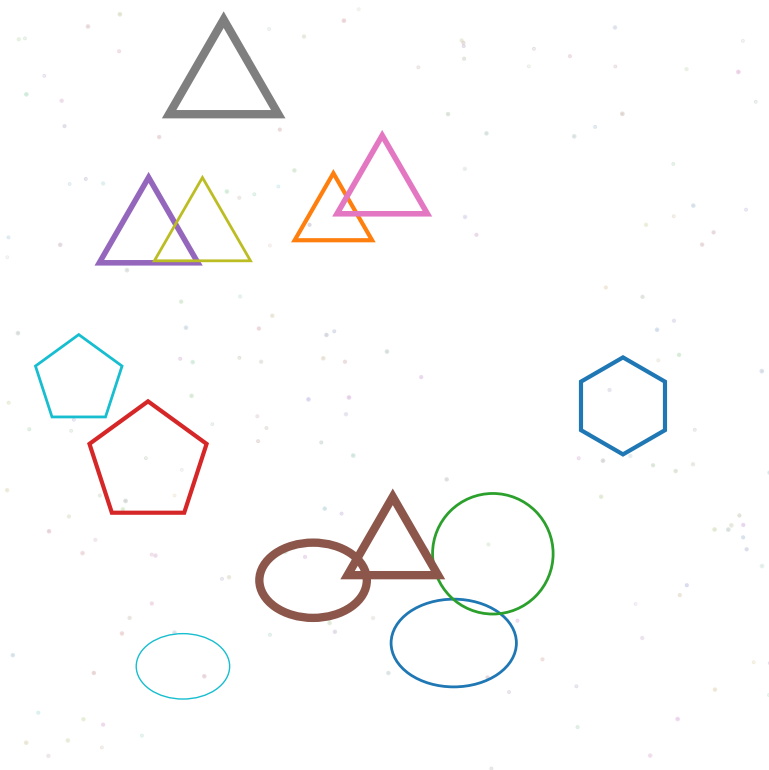[{"shape": "oval", "thickness": 1, "radius": 0.41, "center": [0.589, 0.165]}, {"shape": "hexagon", "thickness": 1.5, "radius": 0.31, "center": [0.809, 0.473]}, {"shape": "triangle", "thickness": 1.5, "radius": 0.29, "center": [0.433, 0.717]}, {"shape": "circle", "thickness": 1, "radius": 0.39, "center": [0.64, 0.281]}, {"shape": "pentagon", "thickness": 1.5, "radius": 0.4, "center": [0.192, 0.399]}, {"shape": "triangle", "thickness": 2, "radius": 0.37, "center": [0.193, 0.696]}, {"shape": "triangle", "thickness": 3, "radius": 0.34, "center": [0.51, 0.287]}, {"shape": "oval", "thickness": 3, "radius": 0.35, "center": [0.407, 0.246]}, {"shape": "triangle", "thickness": 2, "radius": 0.34, "center": [0.496, 0.756]}, {"shape": "triangle", "thickness": 3, "radius": 0.41, "center": [0.29, 0.893]}, {"shape": "triangle", "thickness": 1, "radius": 0.36, "center": [0.263, 0.697]}, {"shape": "oval", "thickness": 0.5, "radius": 0.3, "center": [0.238, 0.135]}, {"shape": "pentagon", "thickness": 1, "radius": 0.3, "center": [0.102, 0.506]}]